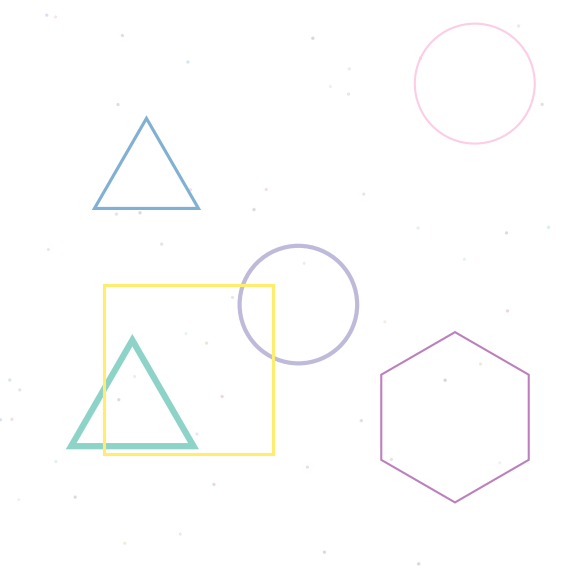[{"shape": "triangle", "thickness": 3, "radius": 0.61, "center": [0.229, 0.288]}, {"shape": "circle", "thickness": 2, "radius": 0.51, "center": [0.517, 0.472]}, {"shape": "triangle", "thickness": 1.5, "radius": 0.52, "center": [0.254, 0.69]}, {"shape": "circle", "thickness": 1, "radius": 0.52, "center": [0.822, 0.854]}, {"shape": "hexagon", "thickness": 1, "radius": 0.74, "center": [0.788, 0.277]}, {"shape": "square", "thickness": 1.5, "radius": 0.73, "center": [0.326, 0.359]}]